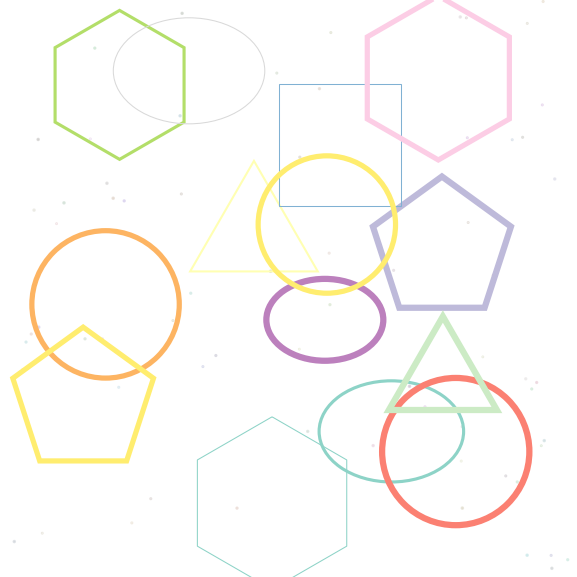[{"shape": "hexagon", "thickness": 0.5, "radius": 0.75, "center": [0.471, 0.128]}, {"shape": "oval", "thickness": 1.5, "radius": 0.63, "center": [0.678, 0.252]}, {"shape": "triangle", "thickness": 1, "radius": 0.64, "center": [0.44, 0.593]}, {"shape": "pentagon", "thickness": 3, "radius": 0.63, "center": [0.765, 0.568]}, {"shape": "circle", "thickness": 3, "radius": 0.64, "center": [0.789, 0.217]}, {"shape": "square", "thickness": 0.5, "radius": 0.53, "center": [0.589, 0.749]}, {"shape": "circle", "thickness": 2.5, "radius": 0.64, "center": [0.183, 0.472]}, {"shape": "hexagon", "thickness": 1.5, "radius": 0.64, "center": [0.207, 0.852]}, {"shape": "hexagon", "thickness": 2.5, "radius": 0.71, "center": [0.759, 0.864]}, {"shape": "oval", "thickness": 0.5, "radius": 0.66, "center": [0.327, 0.877]}, {"shape": "oval", "thickness": 3, "radius": 0.51, "center": [0.562, 0.445]}, {"shape": "triangle", "thickness": 3, "radius": 0.54, "center": [0.767, 0.343]}, {"shape": "circle", "thickness": 2.5, "radius": 0.59, "center": [0.566, 0.61]}, {"shape": "pentagon", "thickness": 2.5, "radius": 0.64, "center": [0.144, 0.305]}]